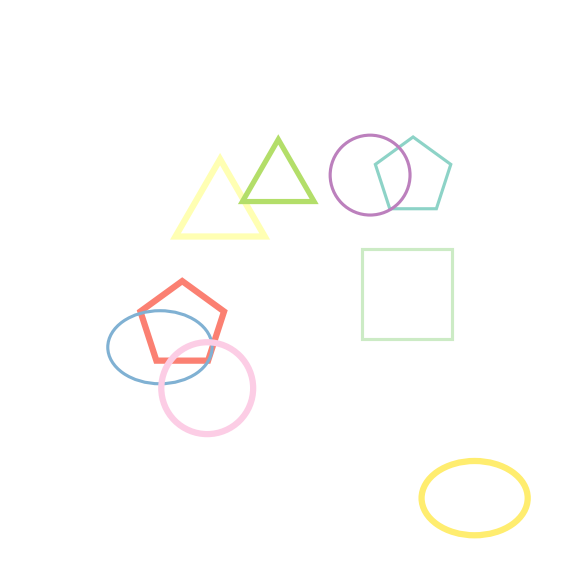[{"shape": "pentagon", "thickness": 1.5, "radius": 0.34, "center": [0.715, 0.693]}, {"shape": "triangle", "thickness": 3, "radius": 0.45, "center": [0.381, 0.634]}, {"shape": "pentagon", "thickness": 3, "radius": 0.38, "center": [0.316, 0.436]}, {"shape": "oval", "thickness": 1.5, "radius": 0.45, "center": [0.277, 0.398]}, {"shape": "triangle", "thickness": 2.5, "radius": 0.36, "center": [0.482, 0.686]}, {"shape": "circle", "thickness": 3, "radius": 0.4, "center": [0.359, 0.327]}, {"shape": "circle", "thickness": 1.5, "radius": 0.35, "center": [0.641, 0.696]}, {"shape": "square", "thickness": 1.5, "radius": 0.39, "center": [0.704, 0.49]}, {"shape": "oval", "thickness": 3, "radius": 0.46, "center": [0.822, 0.137]}]